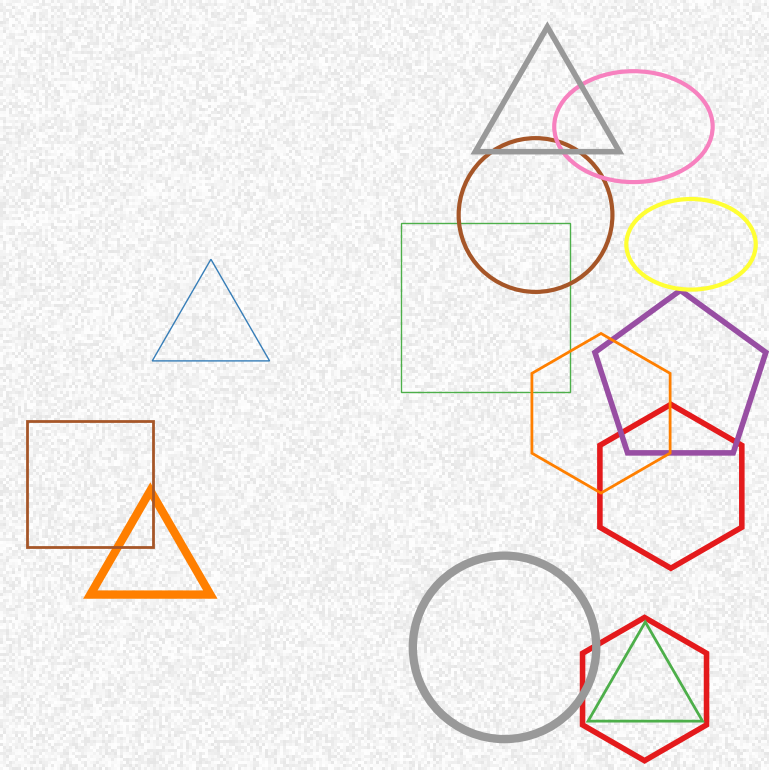[{"shape": "hexagon", "thickness": 2, "radius": 0.53, "center": [0.871, 0.368]}, {"shape": "hexagon", "thickness": 2, "radius": 0.46, "center": [0.837, 0.105]}, {"shape": "triangle", "thickness": 0.5, "radius": 0.44, "center": [0.274, 0.575]}, {"shape": "square", "thickness": 0.5, "radius": 0.55, "center": [0.63, 0.601]}, {"shape": "triangle", "thickness": 1, "radius": 0.43, "center": [0.838, 0.106]}, {"shape": "pentagon", "thickness": 2, "radius": 0.58, "center": [0.884, 0.506]}, {"shape": "triangle", "thickness": 3, "radius": 0.45, "center": [0.195, 0.273]}, {"shape": "hexagon", "thickness": 1, "radius": 0.52, "center": [0.781, 0.463]}, {"shape": "oval", "thickness": 1.5, "radius": 0.42, "center": [0.897, 0.683]}, {"shape": "circle", "thickness": 1.5, "radius": 0.5, "center": [0.696, 0.721]}, {"shape": "square", "thickness": 1, "radius": 0.41, "center": [0.117, 0.371]}, {"shape": "oval", "thickness": 1.5, "radius": 0.51, "center": [0.823, 0.836]}, {"shape": "triangle", "thickness": 2, "radius": 0.54, "center": [0.711, 0.857]}, {"shape": "circle", "thickness": 3, "radius": 0.6, "center": [0.655, 0.159]}]